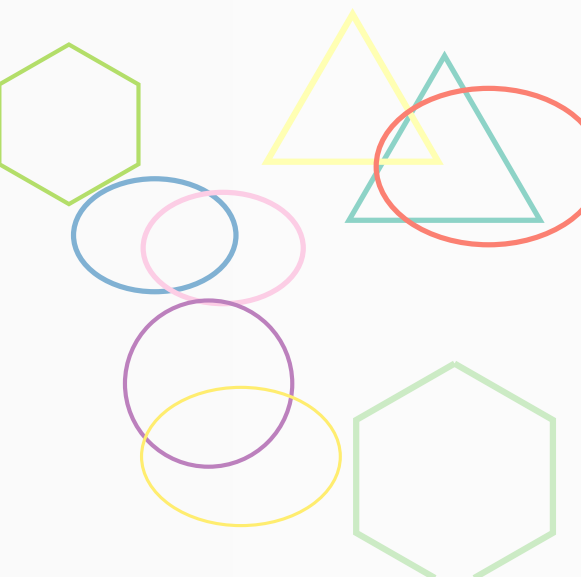[{"shape": "triangle", "thickness": 2.5, "radius": 0.95, "center": [0.765, 0.713]}, {"shape": "triangle", "thickness": 3, "radius": 0.85, "center": [0.607, 0.804]}, {"shape": "oval", "thickness": 2.5, "radius": 0.97, "center": [0.841, 0.711]}, {"shape": "oval", "thickness": 2.5, "radius": 0.7, "center": [0.266, 0.592]}, {"shape": "hexagon", "thickness": 2, "radius": 0.69, "center": [0.119, 0.784]}, {"shape": "oval", "thickness": 2.5, "radius": 0.69, "center": [0.384, 0.57]}, {"shape": "circle", "thickness": 2, "radius": 0.72, "center": [0.359, 0.335]}, {"shape": "hexagon", "thickness": 3, "radius": 0.98, "center": [0.782, 0.174]}, {"shape": "oval", "thickness": 1.5, "radius": 0.85, "center": [0.414, 0.209]}]